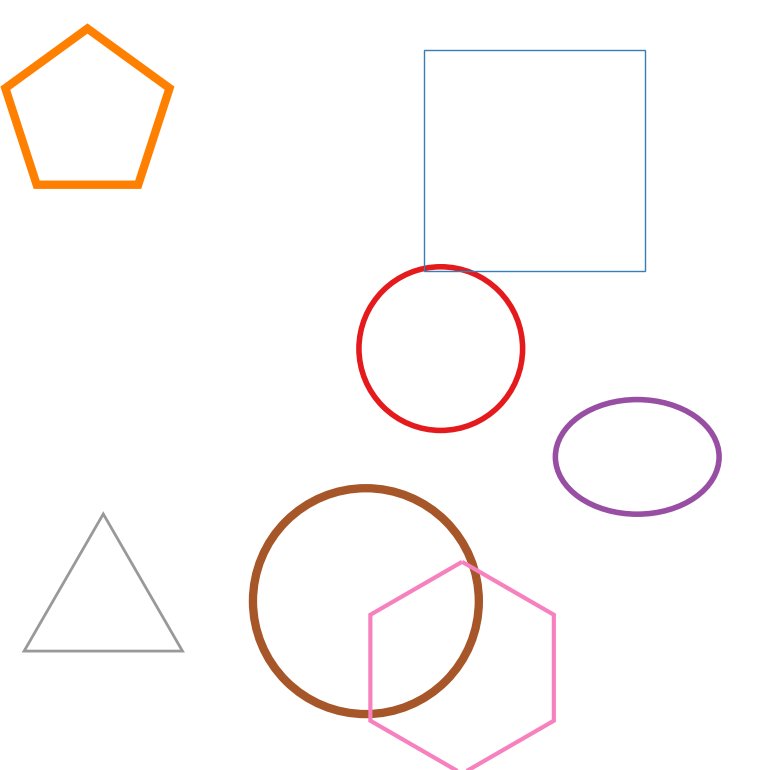[{"shape": "circle", "thickness": 2, "radius": 0.53, "center": [0.572, 0.547]}, {"shape": "square", "thickness": 0.5, "radius": 0.72, "center": [0.695, 0.791]}, {"shape": "oval", "thickness": 2, "radius": 0.53, "center": [0.828, 0.407]}, {"shape": "pentagon", "thickness": 3, "radius": 0.56, "center": [0.114, 0.851]}, {"shape": "circle", "thickness": 3, "radius": 0.73, "center": [0.475, 0.219]}, {"shape": "hexagon", "thickness": 1.5, "radius": 0.69, "center": [0.6, 0.133]}, {"shape": "triangle", "thickness": 1, "radius": 0.59, "center": [0.134, 0.214]}]